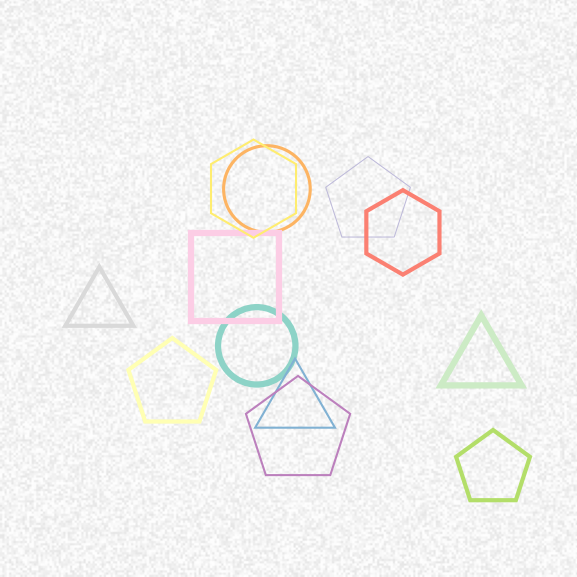[{"shape": "circle", "thickness": 3, "radius": 0.34, "center": [0.445, 0.4]}, {"shape": "pentagon", "thickness": 2, "radius": 0.4, "center": [0.298, 0.334]}, {"shape": "pentagon", "thickness": 0.5, "radius": 0.39, "center": [0.637, 0.651]}, {"shape": "hexagon", "thickness": 2, "radius": 0.37, "center": [0.698, 0.597]}, {"shape": "triangle", "thickness": 1, "radius": 0.4, "center": [0.511, 0.298]}, {"shape": "circle", "thickness": 1.5, "radius": 0.37, "center": [0.462, 0.672]}, {"shape": "pentagon", "thickness": 2, "radius": 0.34, "center": [0.854, 0.187]}, {"shape": "square", "thickness": 3, "radius": 0.38, "center": [0.406, 0.519]}, {"shape": "triangle", "thickness": 2, "radius": 0.34, "center": [0.172, 0.469]}, {"shape": "pentagon", "thickness": 1, "radius": 0.47, "center": [0.516, 0.253]}, {"shape": "triangle", "thickness": 3, "radius": 0.4, "center": [0.833, 0.372]}, {"shape": "hexagon", "thickness": 1, "radius": 0.43, "center": [0.439, 0.672]}]